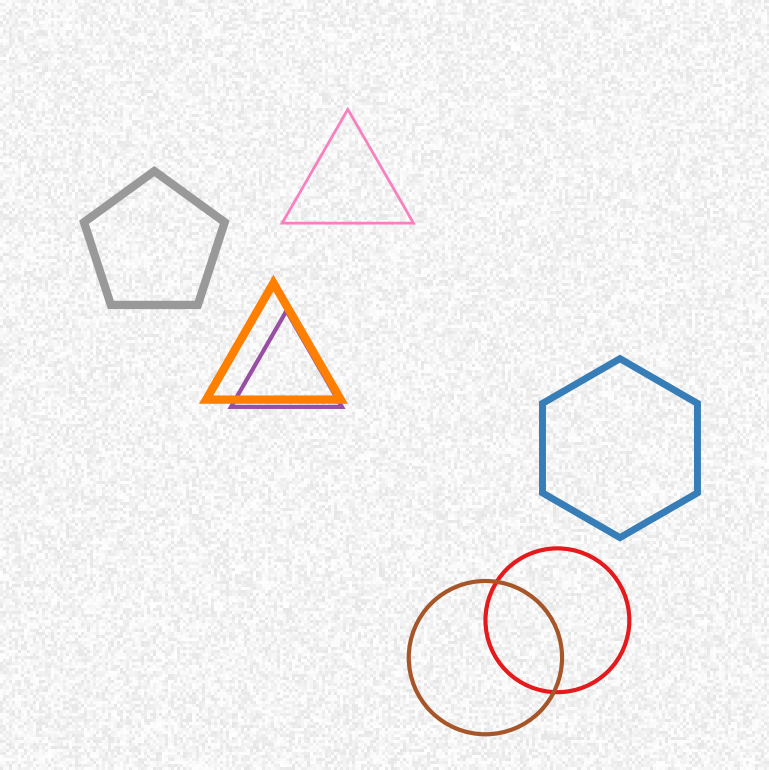[{"shape": "circle", "thickness": 1.5, "radius": 0.47, "center": [0.724, 0.194]}, {"shape": "hexagon", "thickness": 2.5, "radius": 0.58, "center": [0.805, 0.418]}, {"shape": "triangle", "thickness": 1.5, "radius": 0.42, "center": [0.372, 0.513]}, {"shape": "triangle", "thickness": 3, "radius": 0.5, "center": [0.355, 0.531]}, {"shape": "circle", "thickness": 1.5, "radius": 0.5, "center": [0.63, 0.146]}, {"shape": "triangle", "thickness": 1, "radius": 0.49, "center": [0.452, 0.759]}, {"shape": "pentagon", "thickness": 3, "radius": 0.48, "center": [0.2, 0.682]}]